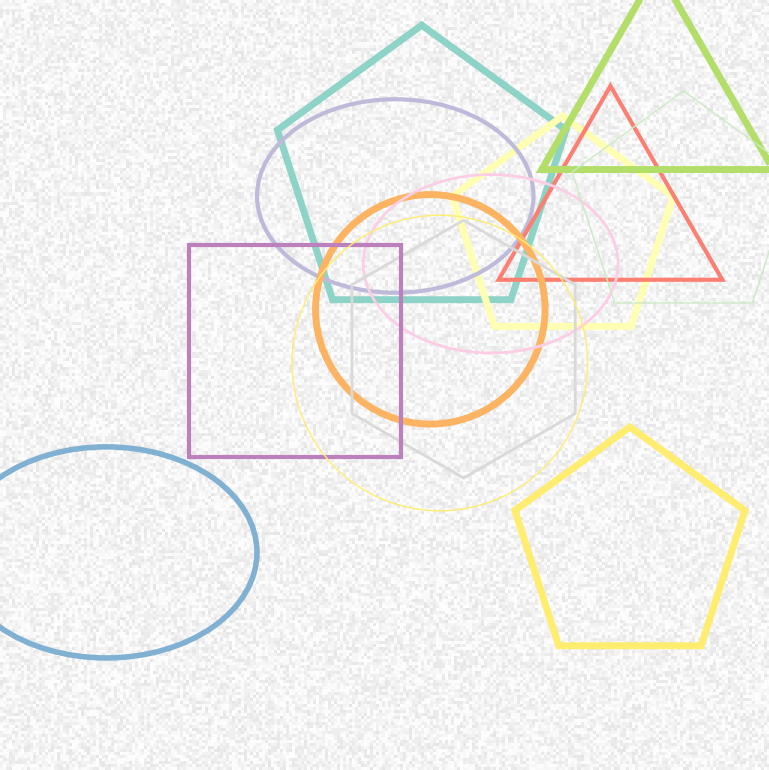[{"shape": "pentagon", "thickness": 2.5, "radius": 0.99, "center": [0.548, 0.77]}, {"shape": "pentagon", "thickness": 2.5, "radius": 0.75, "center": [0.731, 0.698]}, {"shape": "oval", "thickness": 1.5, "radius": 0.9, "center": [0.513, 0.745]}, {"shape": "triangle", "thickness": 1.5, "radius": 0.84, "center": [0.793, 0.721]}, {"shape": "oval", "thickness": 2, "radius": 0.98, "center": [0.138, 0.283]}, {"shape": "circle", "thickness": 2.5, "radius": 0.75, "center": [0.559, 0.598]}, {"shape": "triangle", "thickness": 2.5, "radius": 0.87, "center": [0.854, 0.867]}, {"shape": "oval", "thickness": 1, "radius": 0.83, "center": [0.637, 0.657]}, {"shape": "hexagon", "thickness": 1, "radius": 0.84, "center": [0.602, 0.547]}, {"shape": "square", "thickness": 1.5, "radius": 0.69, "center": [0.383, 0.544]}, {"shape": "pentagon", "thickness": 0.5, "radius": 0.76, "center": [0.888, 0.73]}, {"shape": "pentagon", "thickness": 2.5, "radius": 0.79, "center": [0.818, 0.288]}, {"shape": "circle", "thickness": 0.5, "radius": 0.96, "center": [0.571, 0.529]}]